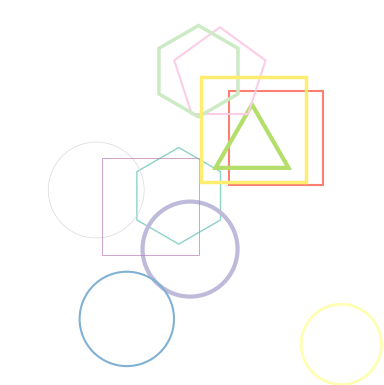[{"shape": "hexagon", "thickness": 1, "radius": 0.63, "center": [0.464, 0.491]}, {"shape": "circle", "thickness": 2, "radius": 0.52, "center": [0.886, 0.106]}, {"shape": "circle", "thickness": 3, "radius": 0.62, "center": [0.494, 0.353]}, {"shape": "square", "thickness": 1.5, "radius": 0.61, "center": [0.716, 0.643]}, {"shape": "circle", "thickness": 1.5, "radius": 0.61, "center": [0.329, 0.172]}, {"shape": "triangle", "thickness": 3, "radius": 0.55, "center": [0.655, 0.619]}, {"shape": "pentagon", "thickness": 1.5, "radius": 0.62, "center": [0.571, 0.805]}, {"shape": "circle", "thickness": 0.5, "radius": 0.62, "center": [0.25, 0.506]}, {"shape": "square", "thickness": 0.5, "radius": 0.63, "center": [0.39, 0.464]}, {"shape": "hexagon", "thickness": 2.5, "radius": 0.59, "center": [0.515, 0.815]}, {"shape": "square", "thickness": 2.5, "radius": 0.68, "center": [0.659, 0.663]}]